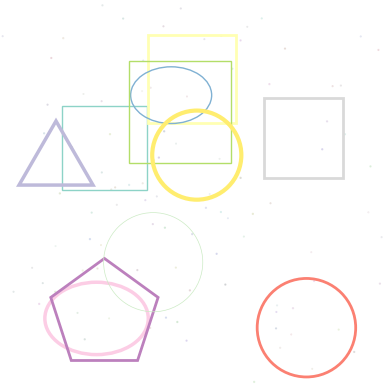[{"shape": "square", "thickness": 1, "radius": 0.55, "center": [0.271, 0.616]}, {"shape": "square", "thickness": 2, "radius": 0.57, "center": [0.499, 0.794]}, {"shape": "triangle", "thickness": 2.5, "radius": 0.55, "center": [0.145, 0.575]}, {"shape": "circle", "thickness": 2, "radius": 0.64, "center": [0.796, 0.149]}, {"shape": "oval", "thickness": 1, "radius": 0.53, "center": [0.445, 0.753]}, {"shape": "square", "thickness": 1, "radius": 0.66, "center": [0.467, 0.708]}, {"shape": "oval", "thickness": 2.5, "radius": 0.67, "center": [0.251, 0.173]}, {"shape": "square", "thickness": 2, "radius": 0.51, "center": [0.788, 0.641]}, {"shape": "pentagon", "thickness": 2, "radius": 0.73, "center": [0.271, 0.182]}, {"shape": "circle", "thickness": 0.5, "radius": 0.64, "center": [0.398, 0.319]}, {"shape": "circle", "thickness": 3, "radius": 0.58, "center": [0.511, 0.597]}]